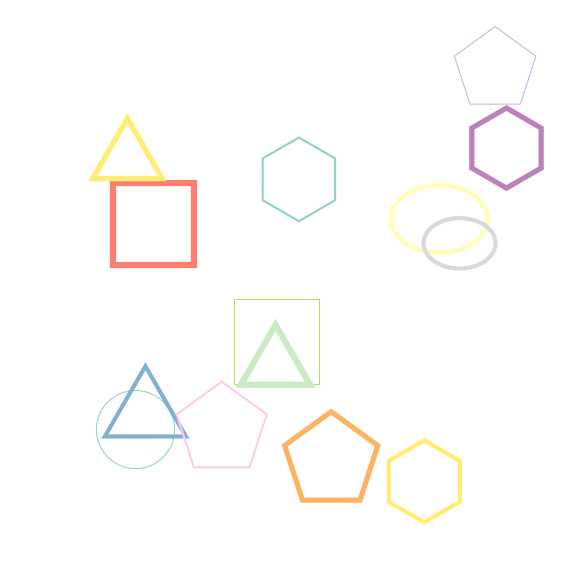[{"shape": "circle", "thickness": 0.5, "radius": 0.34, "center": [0.235, 0.255]}, {"shape": "hexagon", "thickness": 1, "radius": 0.36, "center": [0.518, 0.689]}, {"shape": "oval", "thickness": 2, "radius": 0.42, "center": [0.761, 0.62]}, {"shape": "pentagon", "thickness": 0.5, "radius": 0.37, "center": [0.857, 0.879]}, {"shape": "square", "thickness": 3, "radius": 0.35, "center": [0.266, 0.611]}, {"shape": "triangle", "thickness": 2, "radius": 0.41, "center": [0.252, 0.284]}, {"shape": "pentagon", "thickness": 2.5, "radius": 0.42, "center": [0.574, 0.202]}, {"shape": "square", "thickness": 0.5, "radius": 0.37, "center": [0.479, 0.407]}, {"shape": "pentagon", "thickness": 1, "radius": 0.41, "center": [0.384, 0.256]}, {"shape": "oval", "thickness": 2, "radius": 0.31, "center": [0.796, 0.578]}, {"shape": "hexagon", "thickness": 2.5, "radius": 0.35, "center": [0.877, 0.743]}, {"shape": "triangle", "thickness": 3, "radius": 0.35, "center": [0.477, 0.368]}, {"shape": "hexagon", "thickness": 2, "radius": 0.35, "center": [0.735, 0.166]}, {"shape": "triangle", "thickness": 2.5, "radius": 0.35, "center": [0.221, 0.725]}]